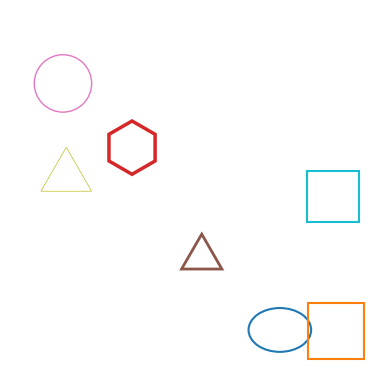[{"shape": "oval", "thickness": 1.5, "radius": 0.41, "center": [0.727, 0.143]}, {"shape": "square", "thickness": 1.5, "radius": 0.37, "center": [0.873, 0.14]}, {"shape": "hexagon", "thickness": 2.5, "radius": 0.35, "center": [0.343, 0.617]}, {"shape": "triangle", "thickness": 2, "radius": 0.3, "center": [0.524, 0.331]}, {"shape": "circle", "thickness": 1, "radius": 0.37, "center": [0.164, 0.783]}, {"shape": "triangle", "thickness": 0.5, "radius": 0.38, "center": [0.172, 0.541]}, {"shape": "square", "thickness": 1.5, "radius": 0.34, "center": [0.864, 0.49]}]